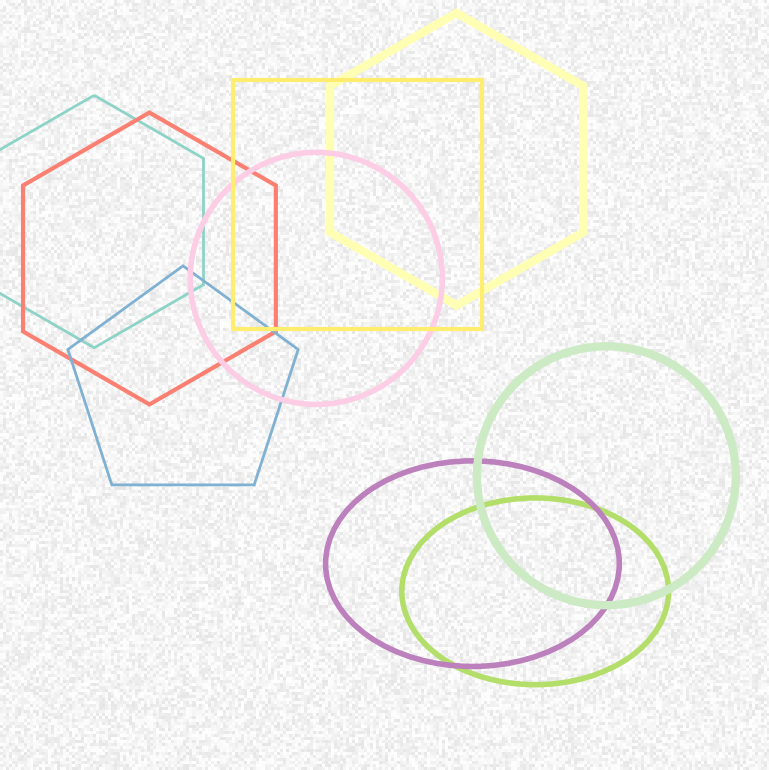[{"shape": "hexagon", "thickness": 1, "radius": 0.82, "center": [0.122, 0.712]}, {"shape": "hexagon", "thickness": 3, "radius": 0.95, "center": [0.593, 0.793]}, {"shape": "hexagon", "thickness": 1.5, "radius": 0.95, "center": [0.194, 0.664]}, {"shape": "pentagon", "thickness": 1, "radius": 0.79, "center": [0.238, 0.498]}, {"shape": "oval", "thickness": 2, "radius": 0.87, "center": [0.695, 0.232]}, {"shape": "circle", "thickness": 2, "radius": 0.82, "center": [0.411, 0.638]}, {"shape": "oval", "thickness": 2, "radius": 0.95, "center": [0.614, 0.268]}, {"shape": "circle", "thickness": 3, "radius": 0.84, "center": [0.787, 0.382]}, {"shape": "square", "thickness": 1.5, "radius": 0.81, "center": [0.465, 0.734]}]